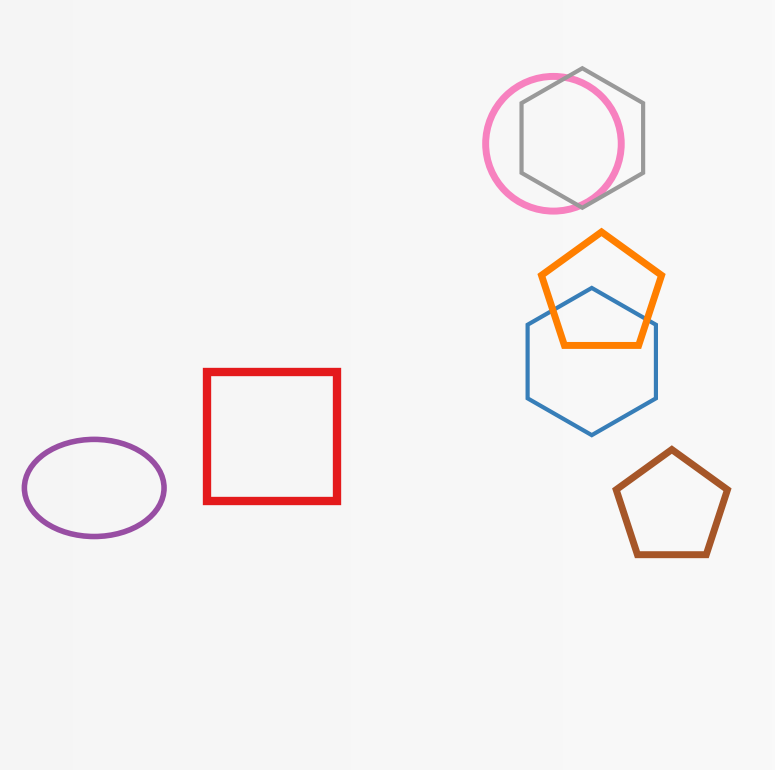[{"shape": "square", "thickness": 3, "radius": 0.42, "center": [0.351, 0.434]}, {"shape": "hexagon", "thickness": 1.5, "radius": 0.48, "center": [0.764, 0.53]}, {"shape": "oval", "thickness": 2, "radius": 0.45, "center": [0.122, 0.366]}, {"shape": "pentagon", "thickness": 2.5, "radius": 0.41, "center": [0.776, 0.617]}, {"shape": "pentagon", "thickness": 2.5, "radius": 0.38, "center": [0.867, 0.341]}, {"shape": "circle", "thickness": 2.5, "radius": 0.44, "center": [0.714, 0.813]}, {"shape": "hexagon", "thickness": 1.5, "radius": 0.45, "center": [0.751, 0.821]}]